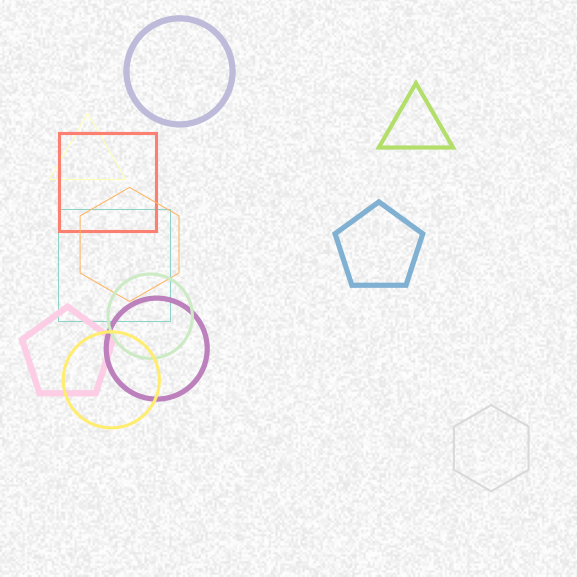[{"shape": "square", "thickness": 0.5, "radius": 0.48, "center": [0.198, 0.541]}, {"shape": "triangle", "thickness": 0.5, "radius": 0.38, "center": [0.152, 0.726]}, {"shape": "circle", "thickness": 3, "radius": 0.46, "center": [0.311, 0.876]}, {"shape": "square", "thickness": 1.5, "radius": 0.42, "center": [0.186, 0.684]}, {"shape": "pentagon", "thickness": 2.5, "radius": 0.4, "center": [0.656, 0.57]}, {"shape": "hexagon", "thickness": 0.5, "radius": 0.49, "center": [0.224, 0.576]}, {"shape": "triangle", "thickness": 2, "radius": 0.37, "center": [0.72, 0.781]}, {"shape": "pentagon", "thickness": 3, "radius": 0.41, "center": [0.117, 0.385]}, {"shape": "hexagon", "thickness": 1, "radius": 0.37, "center": [0.851, 0.223]}, {"shape": "circle", "thickness": 2.5, "radius": 0.44, "center": [0.271, 0.395]}, {"shape": "circle", "thickness": 1.5, "radius": 0.37, "center": [0.26, 0.452]}, {"shape": "circle", "thickness": 1.5, "radius": 0.42, "center": [0.193, 0.341]}]